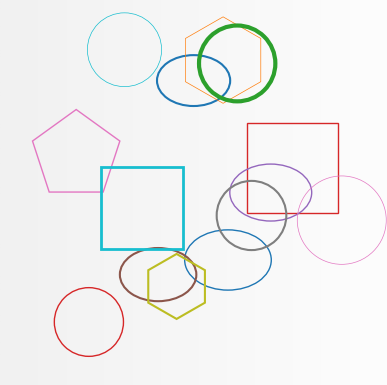[{"shape": "oval", "thickness": 1, "radius": 0.56, "center": [0.588, 0.325]}, {"shape": "oval", "thickness": 1.5, "radius": 0.47, "center": [0.5, 0.791]}, {"shape": "hexagon", "thickness": 0.5, "radius": 0.56, "center": [0.576, 0.844]}, {"shape": "circle", "thickness": 3, "radius": 0.49, "center": [0.612, 0.835]}, {"shape": "square", "thickness": 1, "radius": 0.59, "center": [0.756, 0.564]}, {"shape": "circle", "thickness": 1, "radius": 0.45, "center": [0.229, 0.164]}, {"shape": "oval", "thickness": 1, "radius": 0.53, "center": [0.699, 0.5]}, {"shape": "oval", "thickness": 1.5, "radius": 0.49, "center": [0.408, 0.287]}, {"shape": "circle", "thickness": 0.5, "radius": 0.57, "center": [0.882, 0.428]}, {"shape": "pentagon", "thickness": 1, "radius": 0.59, "center": [0.197, 0.597]}, {"shape": "circle", "thickness": 1.5, "radius": 0.45, "center": [0.649, 0.44]}, {"shape": "hexagon", "thickness": 1.5, "radius": 0.42, "center": [0.456, 0.256]}, {"shape": "circle", "thickness": 0.5, "radius": 0.48, "center": [0.321, 0.871]}, {"shape": "square", "thickness": 2, "radius": 0.53, "center": [0.367, 0.46]}]